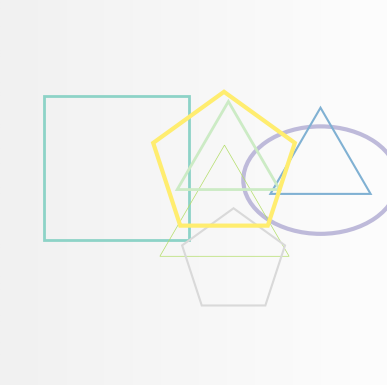[{"shape": "square", "thickness": 2, "radius": 0.94, "center": [0.301, 0.564]}, {"shape": "oval", "thickness": 3, "radius": 1.0, "center": [0.827, 0.532]}, {"shape": "triangle", "thickness": 1.5, "radius": 0.75, "center": [0.827, 0.571]}, {"shape": "triangle", "thickness": 0.5, "radius": 0.96, "center": [0.579, 0.431]}, {"shape": "pentagon", "thickness": 1.5, "radius": 0.7, "center": [0.603, 0.319]}, {"shape": "triangle", "thickness": 2, "radius": 0.76, "center": [0.589, 0.584]}, {"shape": "pentagon", "thickness": 3, "radius": 0.96, "center": [0.578, 0.569]}]